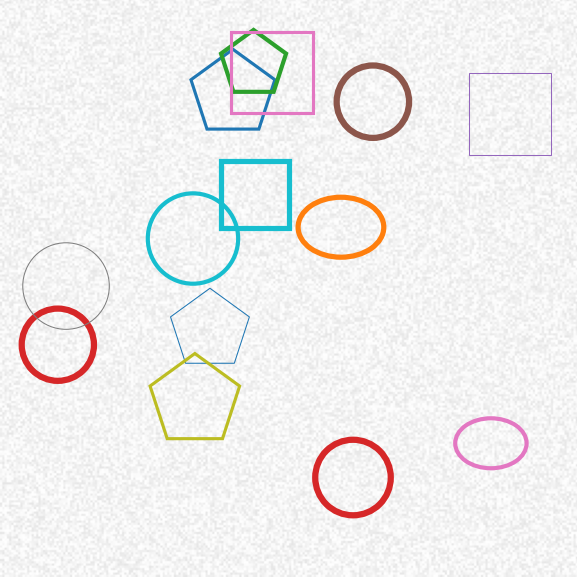[{"shape": "pentagon", "thickness": 0.5, "radius": 0.36, "center": [0.364, 0.428]}, {"shape": "pentagon", "thickness": 1.5, "radius": 0.38, "center": [0.403, 0.837]}, {"shape": "oval", "thickness": 2.5, "radius": 0.37, "center": [0.59, 0.606]}, {"shape": "pentagon", "thickness": 2, "radius": 0.3, "center": [0.439, 0.888]}, {"shape": "circle", "thickness": 3, "radius": 0.33, "center": [0.611, 0.172]}, {"shape": "circle", "thickness": 3, "radius": 0.31, "center": [0.1, 0.402]}, {"shape": "square", "thickness": 0.5, "radius": 0.35, "center": [0.883, 0.802]}, {"shape": "circle", "thickness": 3, "radius": 0.31, "center": [0.646, 0.823]}, {"shape": "square", "thickness": 1.5, "radius": 0.35, "center": [0.471, 0.874]}, {"shape": "oval", "thickness": 2, "radius": 0.31, "center": [0.85, 0.232]}, {"shape": "circle", "thickness": 0.5, "radius": 0.37, "center": [0.114, 0.504]}, {"shape": "pentagon", "thickness": 1.5, "radius": 0.41, "center": [0.337, 0.305]}, {"shape": "square", "thickness": 2.5, "radius": 0.29, "center": [0.442, 0.663]}, {"shape": "circle", "thickness": 2, "radius": 0.39, "center": [0.334, 0.586]}]